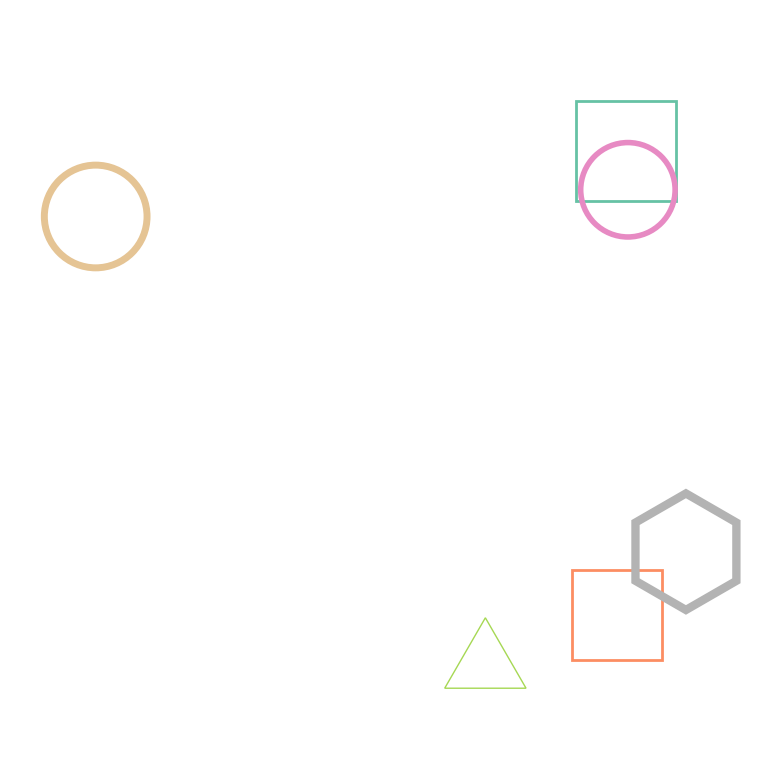[{"shape": "square", "thickness": 1, "radius": 0.33, "center": [0.813, 0.804]}, {"shape": "square", "thickness": 1, "radius": 0.29, "center": [0.801, 0.201]}, {"shape": "circle", "thickness": 2, "radius": 0.31, "center": [0.815, 0.754]}, {"shape": "triangle", "thickness": 0.5, "radius": 0.3, "center": [0.63, 0.137]}, {"shape": "circle", "thickness": 2.5, "radius": 0.33, "center": [0.124, 0.719]}, {"shape": "hexagon", "thickness": 3, "radius": 0.38, "center": [0.891, 0.284]}]